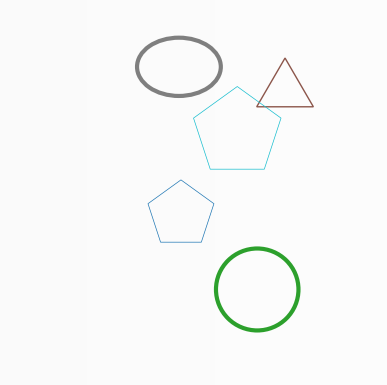[{"shape": "pentagon", "thickness": 0.5, "radius": 0.45, "center": [0.467, 0.443]}, {"shape": "circle", "thickness": 3, "radius": 0.53, "center": [0.664, 0.248]}, {"shape": "triangle", "thickness": 1, "radius": 0.42, "center": [0.736, 0.765]}, {"shape": "oval", "thickness": 3, "radius": 0.54, "center": [0.462, 0.826]}, {"shape": "pentagon", "thickness": 0.5, "radius": 0.59, "center": [0.612, 0.657]}]